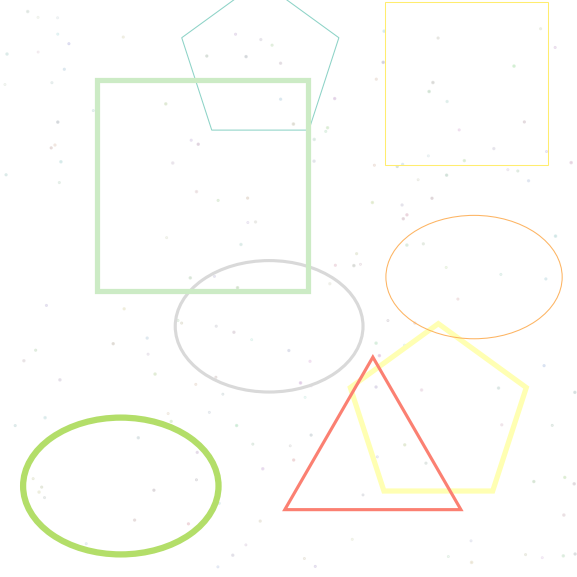[{"shape": "pentagon", "thickness": 0.5, "radius": 0.72, "center": [0.451, 0.89]}, {"shape": "pentagon", "thickness": 2.5, "radius": 0.8, "center": [0.759, 0.278]}, {"shape": "triangle", "thickness": 1.5, "radius": 0.88, "center": [0.646, 0.205]}, {"shape": "oval", "thickness": 0.5, "radius": 0.76, "center": [0.821, 0.519]}, {"shape": "oval", "thickness": 3, "radius": 0.85, "center": [0.209, 0.158]}, {"shape": "oval", "thickness": 1.5, "radius": 0.81, "center": [0.466, 0.434]}, {"shape": "square", "thickness": 2.5, "radius": 0.91, "center": [0.351, 0.678]}, {"shape": "square", "thickness": 0.5, "radius": 0.71, "center": [0.808, 0.855]}]